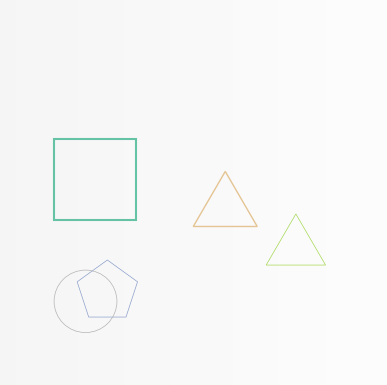[{"shape": "square", "thickness": 1.5, "radius": 0.53, "center": [0.246, 0.533]}, {"shape": "pentagon", "thickness": 0.5, "radius": 0.41, "center": [0.277, 0.243]}, {"shape": "triangle", "thickness": 0.5, "radius": 0.44, "center": [0.764, 0.356]}, {"shape": "triangle", "thickness": 1, "radius": 0.48, "center": [0.581, 0.459]}, {"shape": "circle", "thickness": 0.5, "radius": 0.41, "center": [0.221, 0.217]}]